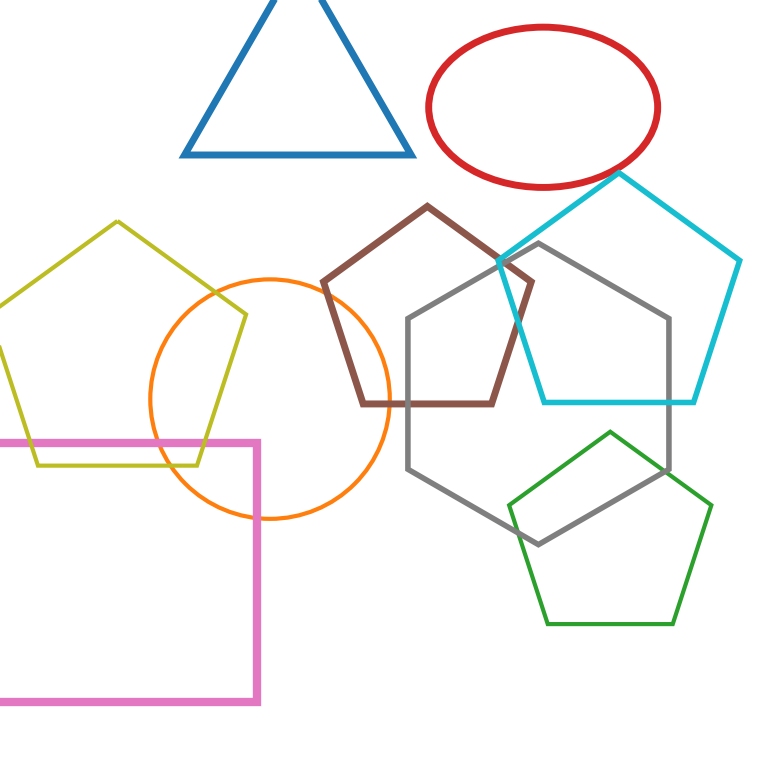[{"shape": "triangle", "thickness": 2.5, "radius": 0.85, "center": [0.387, 0.884]}, {"shape": "circle", "thickness": 1.5, "radius": 0.78, "center": [0.351, 0.482]}, {"shape": "pentagon", "thickness": 1.5, "radius": 0.69, "center": [0.793, 0.301]}, {"shape": "oval", "thickness": 2.5, "radius": 0.74, "center": [0.705, 0.861]}, {"shape": "pentagon", "thickness": 2.5, "radius": 0.71, "center": [0.555, 0.59]}, {"shape": "square", "thickness": 3, "radius": 0.84, "center": [0.165, 0.256]}, {"shape": "hexagon", "thickness": 2, "radius": 0.98, "center": [0.699, 0.488]}, {"shape": "pentagon", "thickness": 1.5, "radius": 0.88, "center": [0.153, 0.537]}, {"shape": "pentagon", "thickness": 2, "radius": 0.82, "center": [0.804, 0.611]}]